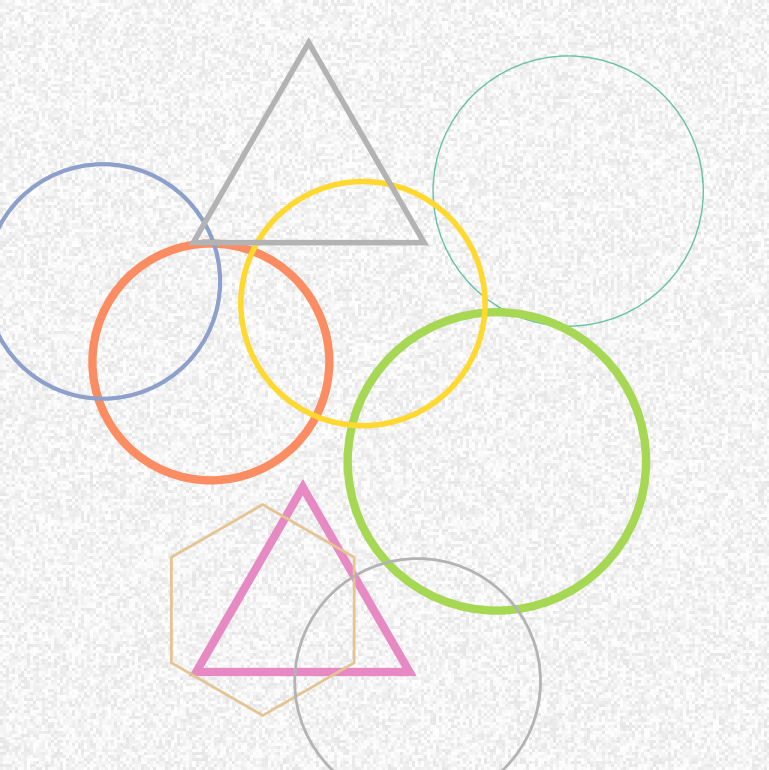[{"shape": "circle", "thickness": 0.5, "radius": 0.88, "center": [0.738, 0.752]}, {"shape": "circle", "thickness": 3, "radius": 0.77, "center": [0.274, 0.53]}, {"shape": "circle", "thickness": 1.5, "radius": 0.76, "center": [0.134, 0.634]}, {"shape": "triangle", "thickness": 3, "radius": 0.8, "center": [0.393, 0.207]}, {"shape": "circle", "thickness": 3, "radius": 0.97, "center": [0.645, 0.401]}, {"shape": "circle", "thickness": 2, "radius": 0.79, "center": [0.471, 0.606]}, {"shape": "hexagon", "thickness": 1, "radius": 0.69, "center": [0.341, 0.208]}, {"shape": "circle", "thickness": 1, "radius": 0.8, "center": [0.542, 0.115]}, {"shape": "triangle", "thickness": 2, "radius": 0.87, "center": [0.401, 0.771]}]